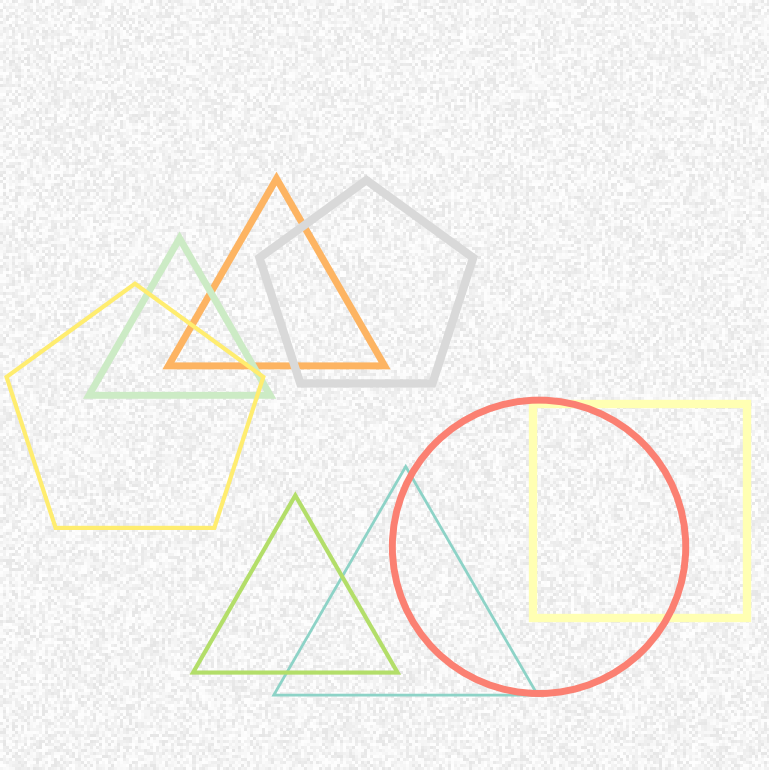[{"shape": "triangle", "thickness": 1, "radius": 0.99, "center": [0.527, 0.196]}, {"shape": "square", "thickness": 3, "radius": 0.69, "center": [0.832, 0.336]}, {"shape": "circle", "thickness": 2.5, "radius": 0.95, "center": [0.7, 0.29]}, {"shape": "triangle", "thickness": 2.5, "radius": 0.81, "center": [0.359, 0.606]}, {"shape": "triangle", "thickness": 1.5, "radius": 0.77, "center": [0.384, 0.203]}, {"shape": "pentagon", "thickness": 3, "radius": 0.73, "center": [0.476, 0.62]}, {"shape": "triangle", "thickness": 2.5, "radius": 0.68, "center": [0.233, 0.555]}, {"shape": "pentagon", "thickness": 1.5, "radius": 0.88, "center": [0.175, 0.456]}]